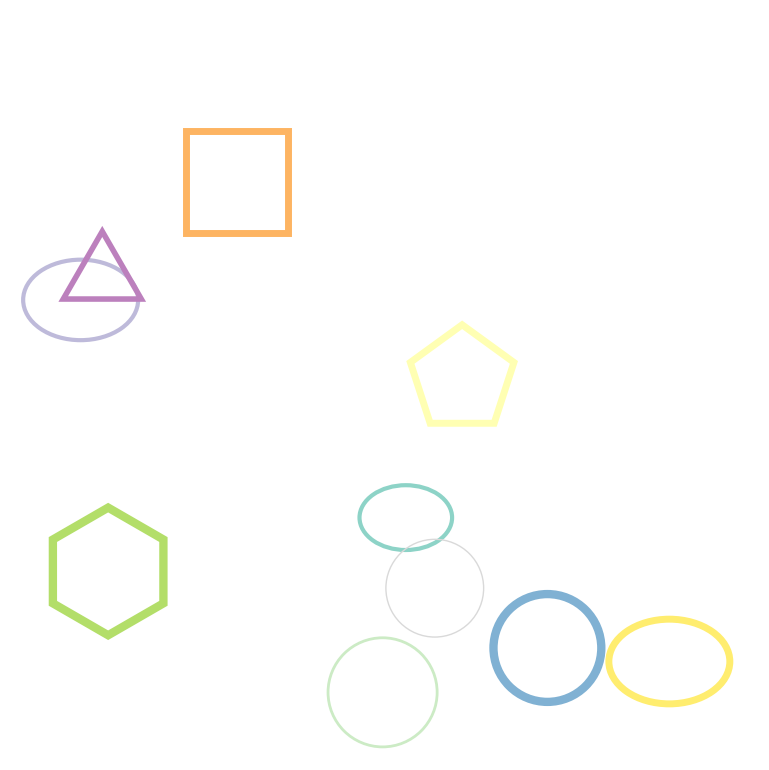[{"shape": "oval", "thickness": 1.5, "radius": 0.3, "center": [0.527, 0.328]}, {"shape": "pentagon", "thickness": 2.5, "radius": 0.35, "center": [0.6, 0.507]}, {"shape": "oval", "thickness": 1.5, "radius": 0.37, "center": [0.105, 0.61]}, {"shape": "circle", "thickness": 3, "radius": 0.35, "center": [0.711, 0.158]}, {"shape": "square", "thickness": 2.5, "radius": 0.33, "center": [0.308, 0.764]}, {"shape": "hexagon", "thickness": 3, "radius": 0.41, "center": [0.14, 0.258]}, {"shape": "circle", "thickness": 0.5, "radius": 0.32, "center": [0.565, 0.236]}, {"shape": "triangle", "thickness": 2, "radius": 0.29, "center": [0.133, 0.641]}, {"shape": "circle", "thickness": 1, "radius": 0.35, "center": [0.497, 0.101]}, {"shape": "oval", "thickness": 2.5, "radius": 0.39, "center": [0.869, 0.141]}]